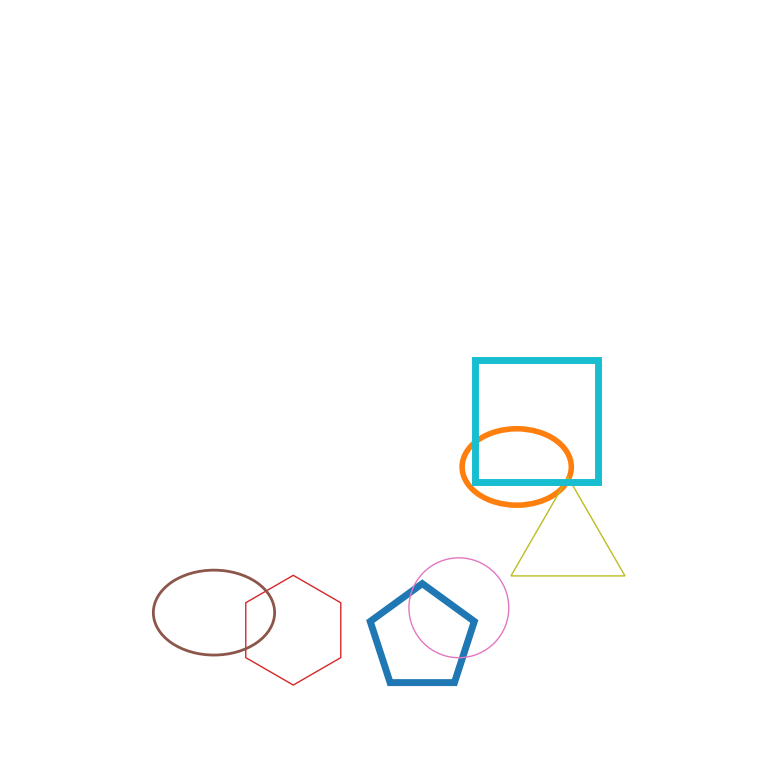[{"shape": "pentagon", "thickness": 2.5, "radius": 0.36, "center": [0.548, 0.171]}, {"shape": "oval", "thickness": 2, "radius": 0.35, "center": [0.671, 0.394]}, {"shape": "hexagon", "thickness": 0.5, "radius": 0.36, "center": [0.381, 0.182]}, {"shape": "oval", "thickness": 1, "radius": 0.39, "center": [0.278, 0.204]}, {"shape": "circle", "thickness": 0.5, "radius": 0.32, "center": [0.596, 0.211]}, {"shape": "triangle", "thickness": 0.5, "radius": 0.43, "center": [0.738, 0.295]}, {"shape": "square", "thickness": 2.5, "radius": 0.4, "center": [0.697, 0.453]}]